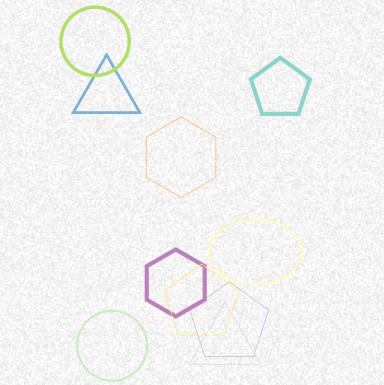[{"shape": "pentagon", "thickness": 3, "radius": 0.4, "center": [0.728, 0.769]}, {"shape": "oval", "thickness": 1, "radius": 0.6, "center": [0.663, 0.346]}, {"shape": "pentagon", "thickness": 0.5, "radius": 0.54, "center": [0.595, 0.161]}, {"shape": "triangle", "thickness": 2, "radius": 0.5, "center": [0.277, 0.757]}, {"shape": "hexagon", "thickness": 0.5, "radius": 0.52, "center": [0.47, 0.592]}, {"shape": "circle", "thickness": 2.5, "radius": 0.44, "center": [0.247, 0.893]}, {"shape": "triangle", "thickness": 0.5, "radius": 0.54, "center": [0.584, 0.108]}, {"shape": "hexagon", "thickness": 3, "radius": 0.43, "center": [0.456, 0.265]}, {"shape": "circle", "thickness": 1.5, "radius": 0.45, "center": [0.291, 0.102]}, {"shape": "pentagon", "thickness": 0.5, "radius": 0.51, "center": [0.524, 0.212]}]